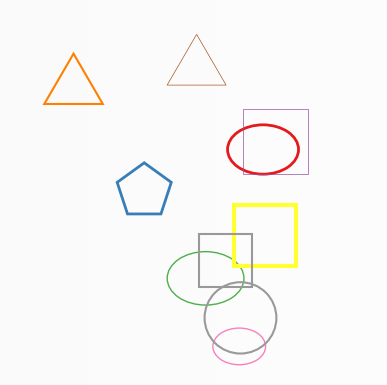[{"shape": "oval", "thickness": 2, "radius": 0.46, "center": [0.679, 0.612]}, {"shape": "pentagon", "thickness": 2, "radius": 0.37, "center": [0.372, 0.504]}, {"shape": "oval", "thickness": 1, "radius": 0.5, "center": [0.531, 0.277]}, {"shape": "square", "thickness": 0.5, "radius": 0.42, "center": [0.71, 0.632]}, {"shape": "triangle", "thickness": 1.5, "radius": 0.44, "center": [0.19, 0.774]}, {"shape": "square", "thickness": 3, "radius": 0.4, "center": [0.684, 0.389]}, {"shape": "triangle", "thickness": 0.5, "radius": 0.44, "center": [0.507, 0.823]}, {"shape": "oval", "thickness": 1, "radius": 0.34, "center": [0.617, 0.1]}, {"shape": "circle", "thickness": 1.5, "radius": 0.46, "center": [0.621, 0.174]}, {"shape": "square", "thickness": 1.5, "radius": 0.34, "center": [0.582, 0.323]}]